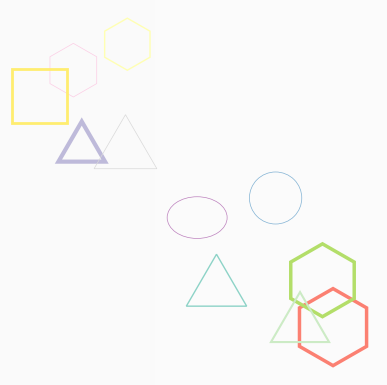[{"shape": "triangle", "thickness": 1, "radius": 0.45, "center": [0.559, 0.25]}, {"shape": "hexagon", "thickness": 1, "radius": 0.34, "center": [0.329, 0.885]}, {"shape": "triangle", "thickness": 3, "radius": 0.35, "center": [0.211, 0.615]}, {"shape": "hexagon", "thickness": 2.5, "radius": 0.5, "center": [0.859, 0.15]}, {"shape": "circle", "thickness": 0.5, "radius": 0.34, "center": [0.711, 0.486]}, {"shape": "hexagon", "thickness": 2.5, "radius": 0.47, "center": [0.832, 0.272]}, {"shape": "hexagon", "thickness": 0.5, "radius": 0.35, "center": [0.189, 0.818]}, {"shape": "triangle", "thickness": 0.5, "radius": 0.47, "center": [0.324, 0.609]}, {"shape": "oval", "thickness": 0.5, "radius": 0.39, "center": [0.509, 0.435]}, {"shape": "triangle", "thickness": 1.5, "radius": 0.43, "center": [0.774, 0.155]}, {"shape": "square", "thickness": 2, "radius": 0.35, "center": [0.102, 0.751]}]